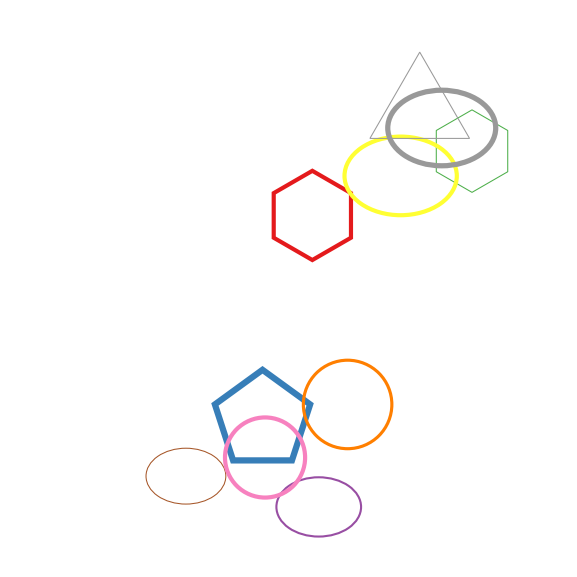[{"shape": "hexagon", "thickness": 2, "radius": 0.39, "center": [0.541, 0.626]}, {"shape": "pentagon", "thickness": 3, "radius": 0.43, "center": [0.455, 0.272]}, {"shape": "hexagon", "thickness": 0.5, "radius": 0.36, "center": [0.817, 0.737]}, {"shape": "oval", "thickness": 1, "radius": 0.37, "center": [0.552, 0.121]}, {"shape": "circle", "thickness": 1.5, "radius": 0.38, "center": [0.602, 0.299]}, {"shape": "oval", "thickness": 2, "radius": 0.49, "center": [0.694, 0.695]}, {"shape": "oval", "thickness": 0.5, "radius": 0.35, "center": [0.322, 0.175]}, {"shape": "circle", "thickness": 2, "radius": 0.35, "center": [0.459, 0.207]}, {"shape": "triangle", "thickness": 0.5, "radius": 0.5, "center": [0.727, 0.809]}, {"shape": "oval", "thickness": 2.5, "radius": 0.47, "center": [0.765, 0.777]}]